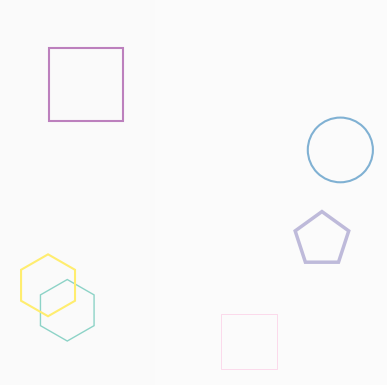[{"shape": "hexagon", "thickness": 1, "radius": 0.4, "center": [0.174, 0.194]}, {"shape": "pentagon", "thickness": 2.5, "radius": 0.36, "center": [0.831, 0.378]}, {"shape": "circle", "thickness": 1.5, "radius": 0.42, "center": [0.878, 0.611]}, {"shape": "square", "thickness": 0.5, "radius": 0.36, "center": [0.643, 0.113]}, {"shape": "square", "thickness": 1.5, "radius": 0.48, "center": [0.222, 0.78]}, {"shape": "hexagon", "thickness": 1.5, "radius": 0.4, "center": [0.124, 0.259]}]